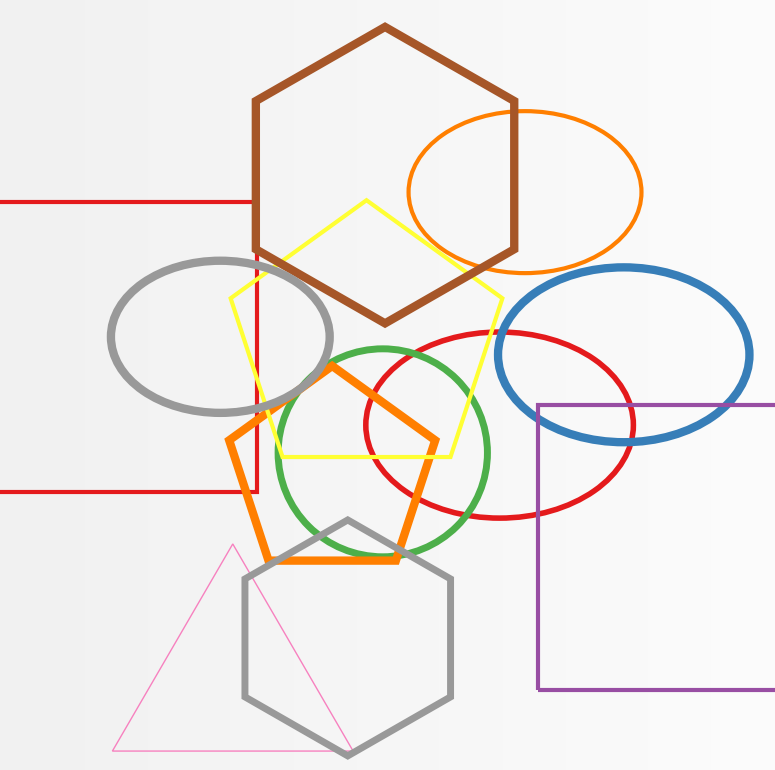[{"shape": "oval", "thickness": 2, "radius": 0.86, "center": [0.645, 0.448]}, {"shape": "square", "thickness": 1.5, "radius": 0.94, "center": [0.143, 0.549]}, {"shape": "oval", "thickness": 3, "radius": 0.81, "center": [0.805, 0.539]}, {"shape": "circle", "thickness": 2.5, "radius": 0.68, "center": [0.494, 0.412]}, {"shape": "square", "thickness": 1.5, "radius": 0.93, "center": [0.879, 0.289]}, {"shape": "oval", "thickness": 1.5, "radius": 0.75, "center": [0.677, 0.75]}, {"shape": "pentagon", "thickness": 3, "radius": 0.7, "center": [0.429, 0.385]}, {"shape": "pentagon", "thickness": 1.5, "radius": 0.92, "center": [0.473, 0.556]}, {"shape": "hexagon", "thickness": 3, "radius": 0.96, "center": [0.497, 0.773]}, {"shape": "triangle", "thickness": 0.5, "radius": 0.9, "center": [0.3, 0.114]}, {"shape": "oval", "thickness": 3, "radius": 0.71, "center": [0.284, 0.563]}, {"shape": "hexagon", "thickness": 2.5, "radius": 0.77, "center": [0.449, 0.172]}]